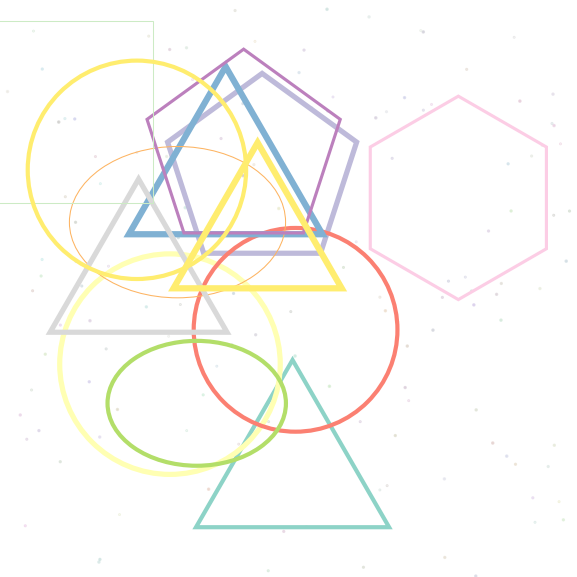[{"shape": "triangle", "thickness": 2, "radius": 0.97, "center": [0.507, 0.183]}, {"shape": "circle", "thickness": 2.5, "radius": 0.95, "center": [0.294, 0.369]}, {"shape": "pentagon", "thickness": 2.5, "radius": 0.86, "center": [0.454, 0.7]}, {"shape": "circle", "thickness": 2, "radius": 0.88, "center": [0.512, 0.428]}, {"shape": "triangle", "thickness": 3, "radius": 0.97, "center": [0.391, 0.69]}, {"shape": "oval", "thickness": 0.5, "radius": 0.94, "center": [0.307, 0.614]}, {"shape": "oval", "thickness": 2, "radius": 0.77, "center": [0.341, 0.301]}, {"shape": "hexagon", "thickness": 1.5, "radius": 0.88, "center": [0.794, 0.656]}, {"shape": "triangle", "thickness": 2.5, "radius": 0.88, "center": [0.24, 0.512]}, {"shape": "pentagon", "thickness": 1.5, "radius": 0.88, "center": [0.422, 0.738]}, {"shape": "square", "thickness": 0.5, "radius": 0.79, "center": [0.107, 0.806]}, {"shape": "triangle", "thickness": 3, "radius": 0.84, "center": [0.446, 0.584]}, {"shape": "circle", "thickness": 2, "radius": 0.95, "center": [0.237, 0.705]}]